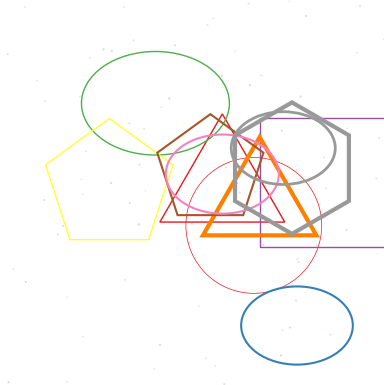[{"shape": "circle", "thickness": 0.5, "radius": 0.88, "center": [0.659, 0.414]}, {"shape": "triangle", "thickness": 1, "radius": 0.94, "center": [0.577, 0.517]}, {"shape": "oval", "thickness": 1.5, "radius": 0.73, "center": [0.771, 0.154]}, {"shape": "oval", "thickness": 1, "radius": 0.96, "center": [0.404, 0.732]}, {"shape": "square", "thickness": 1, "radius": 0.84, "center": [0.844, 0.525]}, {"shape": "triangle", "thickness": 3, "radius": 0.85, "center": [0.674, 0.474]}, {"shape": "pentagon", "thickness": 1, "radius": 0.87, "center": [0.284, 0.518]}, {"shape": "pentagon", "thickness": 1.5, "radius": 0.72, "center": [0.546, 0.559]}, {"shape": "oval", "thickness": 1.5, "radius": 0.73, "center": [0.577, 0.548]}, {"shape": "hexagon", "thickness": 3, "radius": 0.85, "center": [0.758, 0.563]}, {"shape": "oval", "thickness": 2, "radius": 0.68, "center": [0.736, 0.615]}]